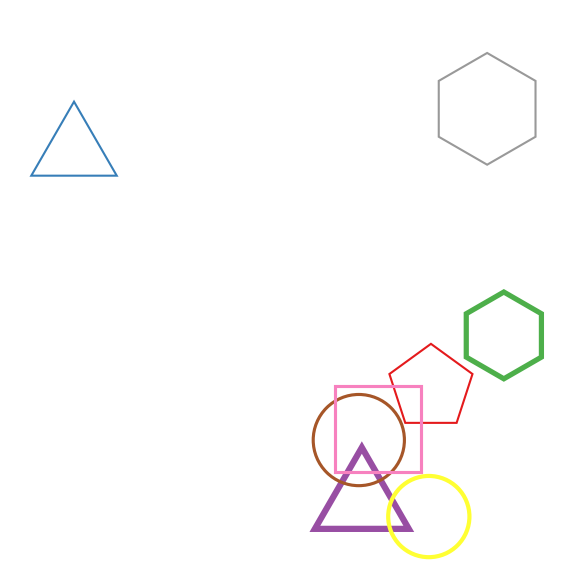[{"shape": "pentagon", "thickness": 1, "radius": 0.38, "center": [0.746, 0.328]}, {"shape": "triangle", "thickness": 1, "radius": 0.43, "center": [0.128, 0.738]}, {"shape": "hexagon", "thickness": 2.5, "radius": 0.38, "center": [0.872, 0.418]}, {"shape": "triangle", "thickness": 3, "radius": 0.47, "center": [0.627, 0.13]}, {"shape": "circle", "thickness": 2, "radius": 0.35, "center": [0.743, 0.105]}, {"shape": "circle", "thickness": 1.5, "radius": 0.39, "center": [0.621, 0.237]}, {"shape": "square", "thickness": 1.5, "radius": 0.37, "center": [0.654, 0.256]}, {"shape": "hexagon", "thickness": 1, "radius": 0.48, "center": [0.844, 0.811]}]